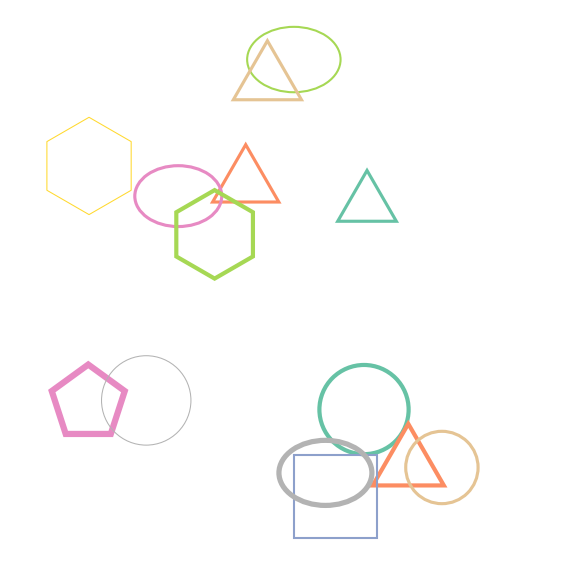[{"shape": "circle", "thickness": 2, "radius": 0.39, "center": [0.63, 0.29]}, {"shape": "triangle", "thickness": 1.5, "radius": 0.29, "center": [0.636, 0.645]}, {"shape": "triangle", "thickness": 1.5, "radius": 0.33, "center": [0.425, 0.682]}, {"shape": "triangle", "thickness": 2, "radius": 0.36, "center": [0.707, 0.194]}, {"shape": "square", "thickness": 1, "radius": 0.36, "center": [0.581, 0.139]}, {"shape": "oval", "thickness": 1.5, "radius": 0.38, "center": [0.309, 0.66]}, {"shape": "pentagon", "thickness": 3, "radius": 0.33, "center": [0.153, 0.301]}, {"shape": "hexagon", "thickness": 2, "radius": 0.38, "center": [0.372, 0.593]}, {"shape": "oval", "thickness": 1, "radius": 0.4, "center": [0.509, 0.896]}, {"shape": "hexagon", "thickness": 0.5, "radius": 0.42, "center": [0.154, 0.712]}, {"shape": "triangle", "thickness": 1.5, "radius": 0.34, "center": [0.463, 0.86]}, {"shape": "circle", "thickness": 1.5, "radius": 0.31, "center": [0.765, 0.19]}, {"shape": "circle", "thickness": 0.5, "radius": 0.39, "center": [0.253, 0.306]}, {"shape": "oval", "thickness": 2.5, "radius": 0.4, "center": [0.564, 0.18]}]